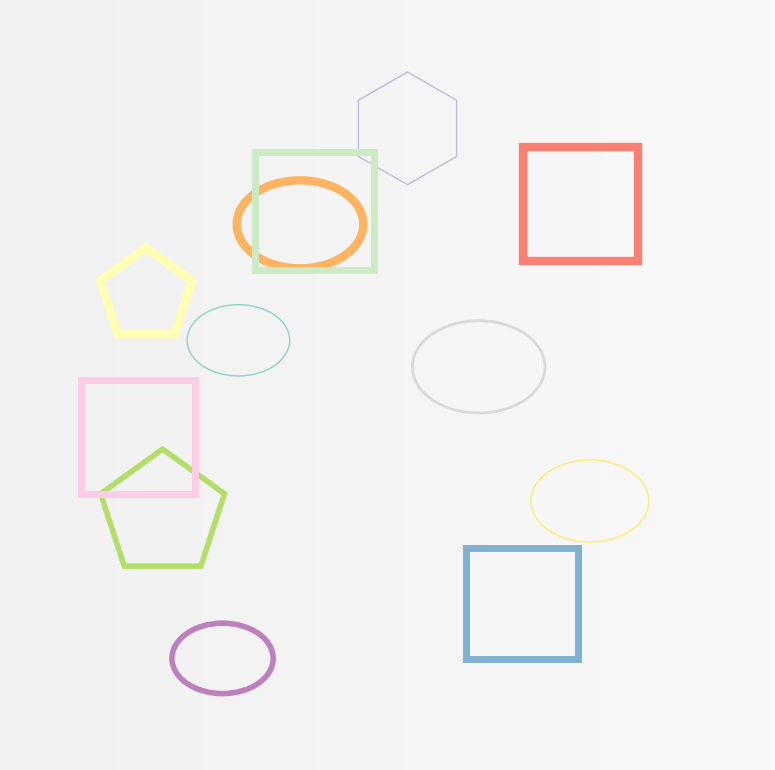[{"shape": "oval", "thickness": 0.5, "radius": 0.33, "center": [0.308, 0.558]}, {"shape": "pentagon", "thickness": 3, "radius": 0.31, "center": [0.189, 0.616]}, {"shape": "hexagon", "thickness": 0.5, "radius": 0.37, "center": [0.526, 0.833]}, {"shape": "square", "thickness": 3, "radius": 0.37, "center": [0.749, 0.735]}, {"shape": "square", "thickness": 2.5, "radius": 0.36, "center": [0.674, 0.216]}, {"shape": "oval", "thickness": 3, "radius": 0.41, "center": [0.387, 0.709]}, {"shape": "pentagon", "thickness": 2, "radius": 0.42, "center": [0.21, 0.333]}, {"shape": "square", "thickness": 2.5, "radius": 0.37, "center": [0.178, 0.432]}, {"shape": "oval", "thickness": 1, "radius": 0.43, "center": [0.618, 0.524]}, {"shape": "oval", "thickness": 2, "radius": 0.33, "center": [0.287, 0.145]}, {"shape": "square", "thickness": 2.5, "radius": 0.39, "center": [0.406, 0.726]}, {"shape": "oval", "thickness": 0.5, "radius": 0.38, "center": [0.761, 0.349]}]